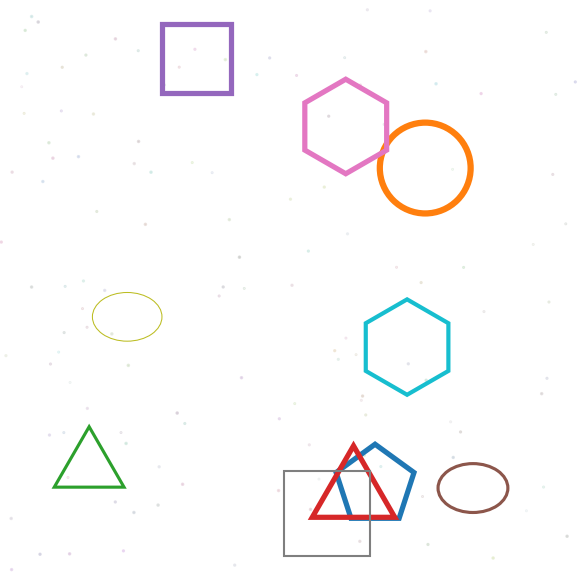[{"shape": "pentagon", "thickness": 2.5, "radius": 0.35, "center": [0.649, 0.159]}, {"shape": "circle", "thickness": 3, "radius": 0.39, "center": [0.736, 0.708]}, {"shape": "triangle", "thickness": 1.5, "radius": 0.35, "center": [0.154, 0.19]}, {"shape": "triangle", "thickness": 2.5, "radius": 0.41, "center": [0.612, 0.145]}, {"shape": "square", "thickness": 2.5, "radius": 0.3, "center": [0.341, 0.898]}, {"shape": "oval", "thickness": 1.5, "radius": 0.3, "center": [0.819, 0.154]}, {"shape": "hexagon", "thickness": 2.5, "radius": 0.41, "center": [0.599, 0.78]}, {"shape": "square", "thickness": 1, "radius": 0.37, "center": [0.566, 0.11]}, {"shape": "oval", "thickness": 0.5, "radius": 0.3, "center": [0.22, 0.451]}, {"shape": "hexagon", "thickness": 2, "radius": 0.41, "center": [0.705, 0.398]}]